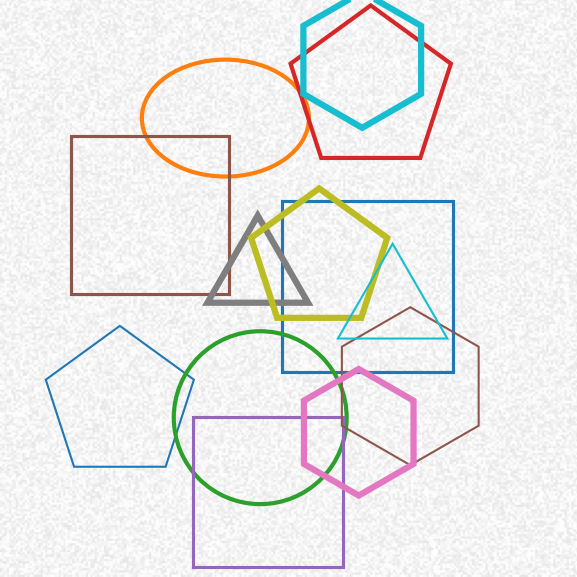[{"shape": "pentagon", "thickness": 1, "radius": 0.67, "center": [0.208, 0.3]}, {"shape": "square", "thickness": 1.5, "radius": 0.74, "center": [0.636, 0.503]}, {"shape": "oval", "thickness": 2, "radius": 0.72, "center": [0.39, 0.795]}, {"shape": "circle", "thickness": 2, "radius": 0.75, "center": [0.451, 0.276]}, {"shape": "pentagon", "thickness": 2, "radius": 0.73, "center": [0.642, 0.844]}, {"shape": "square", "thickness": 1.5, "radius": 0.65, "center": [0.463, 0.147]}, {"shape": "hexagon", "thickness": 1, "radius": 0.68, "center": [0.71, 0.33]}, {"shape": "square", "thickness": 1.5, "radius": 0.68, "center": [0.261, 0.627]}, {"shape": "hexagon", "thickness": 3, "radius": 0.55, "center": [0.621, 0.251]}, {"shape": "triangle", "thickness": 3, "radius": 0.5, "center": [0.446, 0.525]}, {"shape": "pentagon", "thickness": 3, "radius": 0.62, "center": [0.553, 0.549]}, {"shape": "triangle", "thickness": 1, "radius": 0.55, "center": [0.68, 0.468]}, {"shape": "hexagon", "thickness": 3, "radius": 0.59, "center": [0.627, 0.895]}]